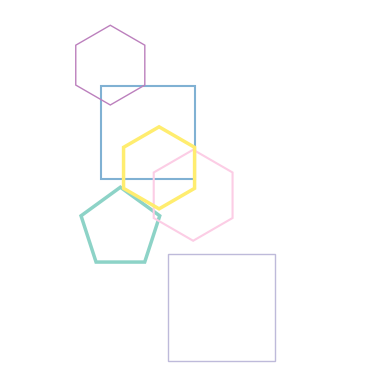[{"shape": "pentagon", "thickness": 2.5, "radius": 0.54, "center": [0.313, 0.406]}, {"shape": "square", "thickness": 1, "radius": 0.69, "center": [0.575, 0.202]}, {"shape": "square", "thickness": 1.5, "radius": 0.61, "center": [0.384, 0.656]}, {"shape": "hexagon", "thickness": 1.5, "radius": 0.59, "center": [0.502, 0.493]}, {"shape": "hexagon", "thickness": 1, "radius": 0.52, "center": [0.286, 0.831]}, {"shape": "hexagon", "thickness": 2.5, "radius": 0.53, "center": [0.413, 0.564]}]